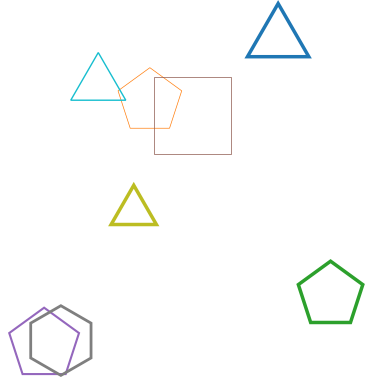[{"shape": "triangle", "thickness": 2.5, "radius": 0.46, "center": [0.722, 0.899]}, {"shape": "pentagon", "thickness": 0.5, "radius": 0.43, "center": [0.389, 0.737]}, {"shape": "pentagon", "thickness": 2.5, "radius": 0.44, "center": [0.859, 0.234]}, {"shape": "pentagon", "thickness": 1.5, "radius": 0.48, "center": [0.115, 0.105]}, {"shape": "square", "thickness": 0.5, "radius": 0.5, "center": [0.499, 0.7]}, {"shape": "hexagon", "thickness": 2, "radius": 0.45, "center": [0.158, 0.115]}, {"shape": "triangle", "thickness": 2.5, "radius": 0.34, "center": [0.347, 0.451]}, {"shape": "triangle", "thickness": 1, "radius": 0.41, "center": [0.255, 0.781]}]